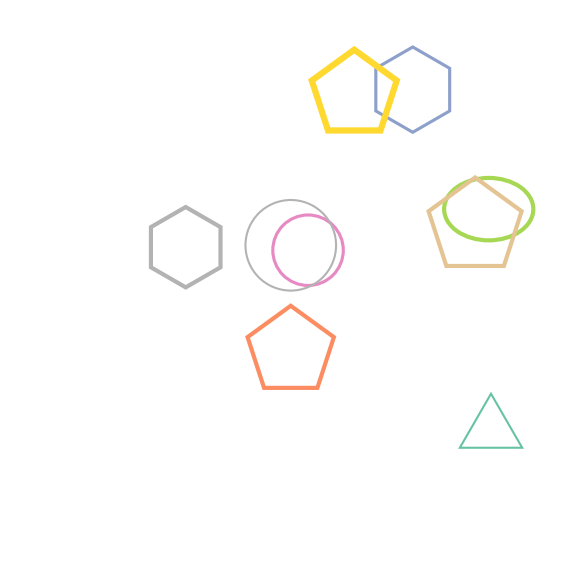[{"shape": "triangle", "thickness": 1, "radius": 0.31, "center": [0.85, 0.255]}, {"shape": "pentagon", "thickness": 2, "radius": 0.39, "center": [0.503, 0.391]}, {"shape": "hexagon", "thickness": 1.5, "radius": 0.37, "center": [0.715, 0.844]}, {"shape": "circle", "thickness": 1.5, "radius": 0.31, "center": [0.533, 0.566]}, {"shape": "oval", "thickness": 2, "radius": 0.39, "center": [0.846, 0.637]}, {"shape": "pentagon", "thickness": 3, "radius": 0.39, "center": [0.613, 0.836]}, {"shape": "pentagon", "thickness": 2, "radius": 0.42, "center": [0.823, 0.607]}, {"shape": "circle", "thickness": 1, "radius": 0.39, "center": [0.504, 0.574]}, {"shape": "hexagon", "thickness": 2, "radius": 0.35, "center": [0.322, 0.571]}]